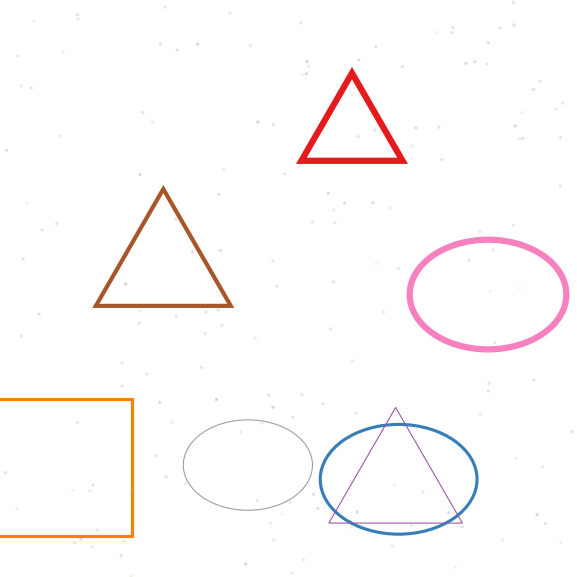[{"shape": "triangle", "thickness": 3, "radius": 0.51, "center": [0.609, 0.771]}, {"shape": "oval", "thickness": 1.5, "radius": 0.68, "center": [0.69, 0.169]}, {"shape": "triangle", "thickness": 0.5, "radius": 0.67, "center": [0.685, 0.16]}, {"shape": "square", "thickness": 1.5, "radius": 0.59, "center": [0.111, 0.189]}, {"shape": "triangle", "thickness": 2, "radius": 0.67, "center": [0.283, 0.537]}, {"shape": "oval", "thickness": 3, "radius": 0.68, "center": [0.845, 0.489]}, {"shape": "oval", "thickness": 0.5, "radius": 0.56, "center": [0.429, 0.194]}]